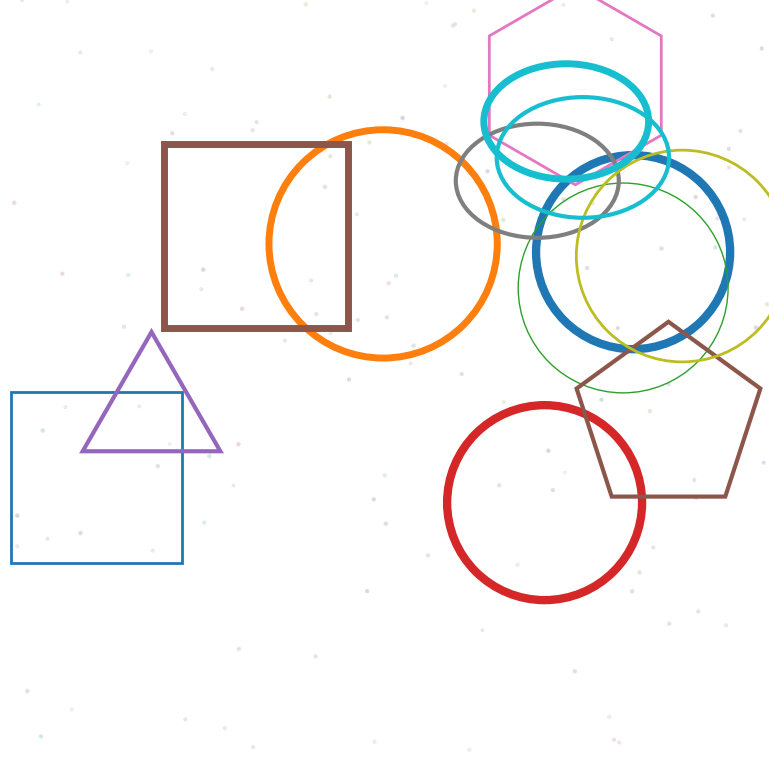[{"shape": "square", "thickness": 1, "radius": 0.56, "center": [0.125, 0.38]}, {"shape": "circle", "thickness": 3, "radius": 0.63, "center": [0.822, 0.673]}, {"shape": "circle", "thickness": 2.5, "radius": 0.74, "center": [0.498, 0.683]}, {"shape": "circle", "thickness": 0.5, "radius": 0.68, "center": [0.809, 0.626]}, {"shape": "circle", "thickness": 3, "radius": 0.63, "center": [0.707, 0.347]}, {"shape": "triangle", "thickness": 1.5, "radius": 0.52, "center": [0.197, 0.466]}, {"shape": "square", "thickness": 2.5, "radius": 0.6, "center": [0.332, 0.693]}, {"shape": "pentagon", "thickness": 1.5, "radius": 0.63, "center": [0.868, 0.457]}, {"shape": "hexagon", "thickness": 1, "radius": 0.64, "center": [0.747, 0.889]}, {"shape": "oval", "thickness": 1.5, "radius": 0.53, "center": [0.698, 0.765]}, {"shape": "circle", "thickness": 1, "radius": 0.69, "center": [0.886, 0.667]}, {"shape": "oval", "thickness": 1.5, "radius": 0.56, "center": [0.757, 0.796]}, {"shape": "oval", "thickness": 2.5, "radius": 0.54, "center": [0.735, 0.842]}]